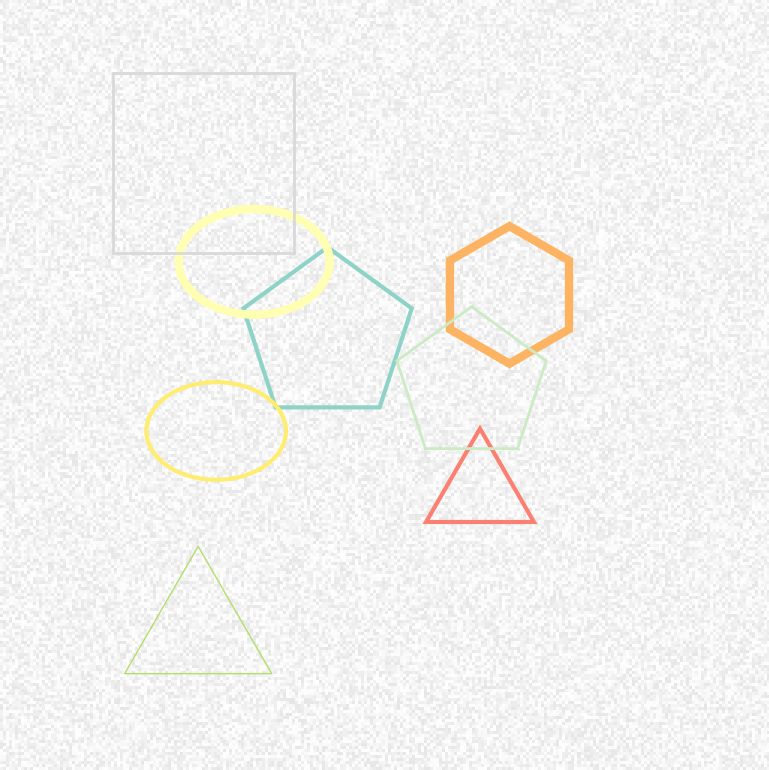[{"shape": "pentagon", "thickness": 1.5, "radius": 0.57, "center": [0.425, 0.564]}, {"shape": "oval", "thickness": 3, "radius": 0.49, "center": [0.33, 0.66]}, {"shape": "triangle", "thickness": 1.5, "radius": 0.4, "center": [0.623, 0.363]}, {"shape": "hexagon", "thickness": 3, "radius": 0.45, "center": [0.662, 0.617]}, {"shape": "triangle", "thickness": 0.5, "radius": 0.55, "center": [0.257, 0.18]}, {"shape": "square", "thickness": 1, "radius": 0.59, "center": [0.264, 0.788]}, {"shape": "pentagon", "thickness": 1, "radius": 0.51, "center": [0.612, 0.5]}, {"shape": "oval", "thickness": 1.5, "radius": 0.45, "center": [0.281, 0.44]}]